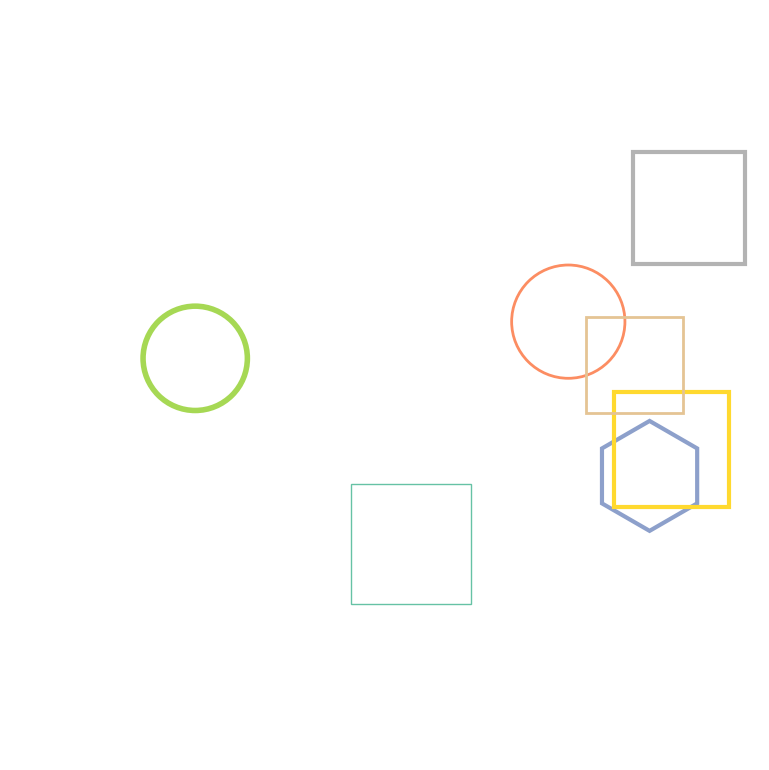[{"shape": "square", "thickness": 0.5, "radius": 0.39, "center": [0.534, 0.294]}, {"shape": "circle", "thickness": 1, "radius": 0.37, "center": [0.738, 0.582]}, {"shape": "hexagon", "thickness": 1.5, "radius": 0.36, "center": [0.844, 0.382]}, {"shape": "circle", "thickness": 2, "radius": 0.34, "center": [0.254, 0.535]}, {"shape": "square", "thickness": 1.5, "radius": 0.38, "center": [0.872, 0.416]}, {"shape": "square", "thickness": 1, "radius": 0.31, "center": [0.824, 0.526]}, {"shape": "square", "thickness": 1.5, "radius": 0.36, "center": [0.895, 0.73]}]